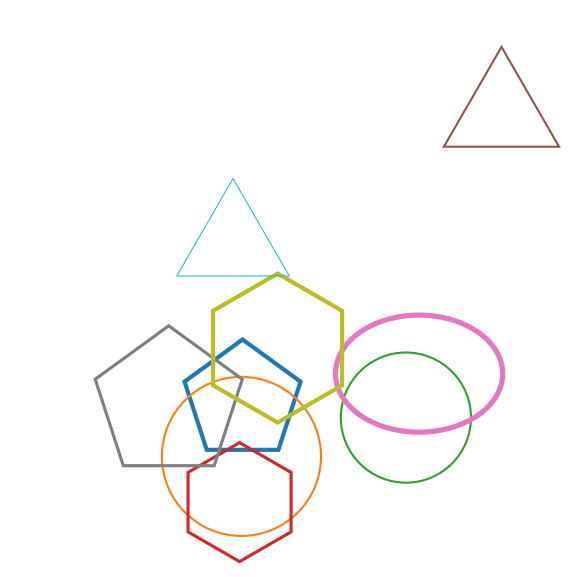[{"shape": "pentagon", "thickness": 2, "radius": 0.53, "center": [0.42, 0.306]}, {"shape": "circle", "thickness": 1, "radius": 0.69, "center": [0.418, 0.209]}, {"shape": "circle", "thickness": 1, "radius": 0.56, "center": [0.703, 0.276]}, {"shape": "hexagon", "thickness": 1.5, "radius": 0.52, "center": [0.415, 0.13]}, {"shape": "triangle", "thickness": 1, "radius": 0.58, "center": [0.868, 0.803]}, {"shape": "oval", "thickness": 2.5, "radius": 0.72, "center": [0.726, 0.352]}, {"shape": "pentagon", "thickness": 1.5, "radius": 0.67, "center": [0.292, 0.301]}, {"shape": "hexagon", "thickness": 2, "radius": 0.64, "center": [0.481, 0.396]}, {"shape": "triangle", "thickness": 0.5, "radius": 0.56, "center": [0.403, 0.578]}]